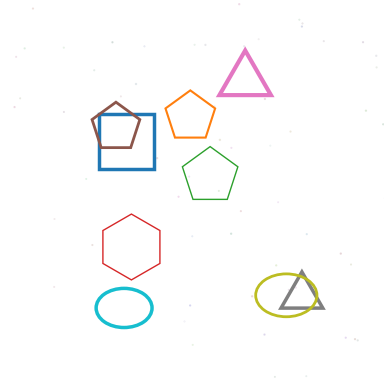[{"shape": "square", "thickness": 2.5, "radius": 0.36, "center": [0.329, 0.633]}, {"shape": "pentagon", "thickness": 1.5, "radius": 0.34, "center": [0.494, 0.697]}, {"shape": "pentagon", "thickness": 1, "radius": 0.38, "center": [0.546, 0.543]}, {"shape": "hexagon", "thickness": 1, "radius": 0.43, "center": [0.341, 0.358]}, {"shape": "pentagon", "thickness": 2, "radius": 0.33, "center": [0.301, 0.669]}, {"shape": "triangle", "thickness": 3, "radius": 0.39, "center": [0.637, 0.792]}, {"shape": "triangle", "thickness": 2.5, "radius": 0.31, "center": [0.784, 0.231]}, {"shape": "oval", "thickness": 2, "radius": 0.4, "center": [0.744, 0.233]}, {"shape": "oval", "thickness": 2.5, "radius": 0.36, "center": [0.322, 0.2]}]